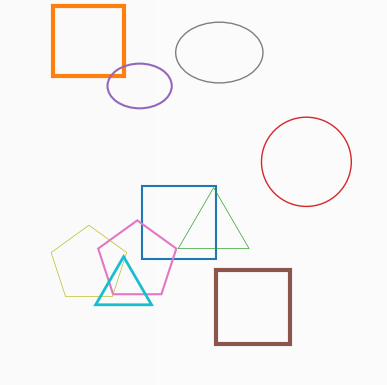[{"shape": "square", "thickness": 1.5, "radius": 0.47, "center": [0.462, 0.421]}, {"shape": "square", "thickness": 3, "radius": 0.45, "center": [0.228, 0.894]}, {"shape": "triangle", "thickness": 0.5, "radius": 0.53, "center": [0.551, 0.407]}, {"shape": "circle", "thickness": 1, "radius": 0.58, "center": [0.791, 0.58]}, {"shape": "oval", "thickness": 1.5, "radius": 0.41, "center": [0.36, 0.777]}, {"shape": "square", "thickness": 3, "radius": 0.48, "center": [0.652, 0.203]}, {"shape": "pentagon", "thickness": 1.5, "radius": 0.53, "center": [0.354, 0.322]}, {"shape": "oval", "thickness": 1, "radius": 0.56, "center": [0.566, 0.863]}, {"shape": "pentagon", "thickness": 0.5, "radius": 0.51, "center": [0.23, 0.312]}, {"shape": "triangle", "thickness": 2, "radius": 0.42, "center": [0.319, 0.25]}]